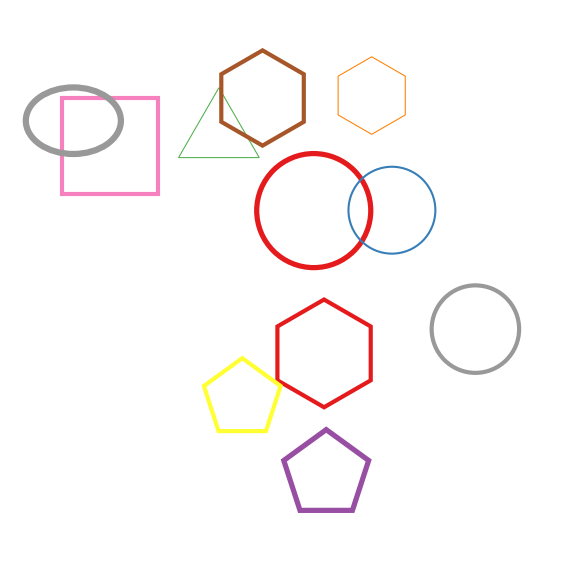[{"shape": "hexagon", "thickness": 2, "radius": 0.47, "center": [0.561, 0.387]}, {"shape": "circle", "thickness": 2.5, "radius": 0.49, "center": [0.543, 0.634]}, {"shape": "circle", "thickness": 1, "radius": 0.38, "center": [0.679, 0.635]}, {"shape": "triangle", "thickness": 0.5, "radius": 0.4, "center": [0.379, 0.767]}, {"shape": "pentagon", "thickness": 2.5, "radius": 0.39, "center": [0.565, 0.178]}, {"shape": "hexagon", "thickness": 0.5, "radius": 0.34, "center": [0.644, 0.834]}, {"shape": "pentagon", "thickness": 2, "radius": 0.35, "center": [0.419, 0.309]}, {"shape": "hexagon", "thickness": 2, "radius": 0.41, "center": [0.455, 0.829]}, {"shape": "square", "thickness": 2, "radius": 0.41, "center": [0.191, 0.747]}, {"shape": "circle", "thickness": 2, "radius": 0.38, "center": [0.823, 0.429]}, {"shape": "oval", "thickness": 3, "radius": 0.41, "center": [0.127, 0.79]}]